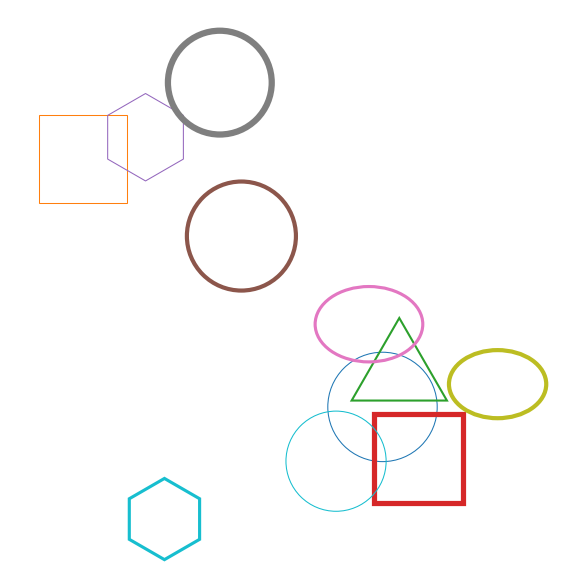[{"shape": "circle", "thickness": 0.5, "radius": 0.47, "center": [0.662, 0.295]}, {"shape": "square", "thickness": 0.5, "radius": 0.38, "center": [0.143, 0.724]}, {"shape": "triangle", "thickness": 1, "radius": 0.48, "center": [0.691, 0.353]}, {"shape": "square", "thickness": 2.5, "radius": 0.39, "center": [0.725, 0.205]}, {"shape": "hexagon", "thickness": 0.5, "radius": 0.38, "center": [0.252, 0.762]}, {"shape": "circle", "thickness": 2, "radius": 0.47, "center": [0.418, 0.59]}, {"shape": "oval", "thickness": 1.5, "radius": 0.47, "center": [0.639, 0.438]}, {"shape": "circle", "thickness": 3, "radius": 0.45, "center": [0.381, 0.856]}, {"shape": "oval", "thickness": 2, "radius": 0.42, "center": [0.862, 0.334]}, {"shape": "circle", "thickness": 0.5, "radius": 0.43, "center": [0.582, 0.201]}, {"shape": "hexagon", "thickness": 1.5, "radius": 0.35, "center": [0.285, 0.1]}]